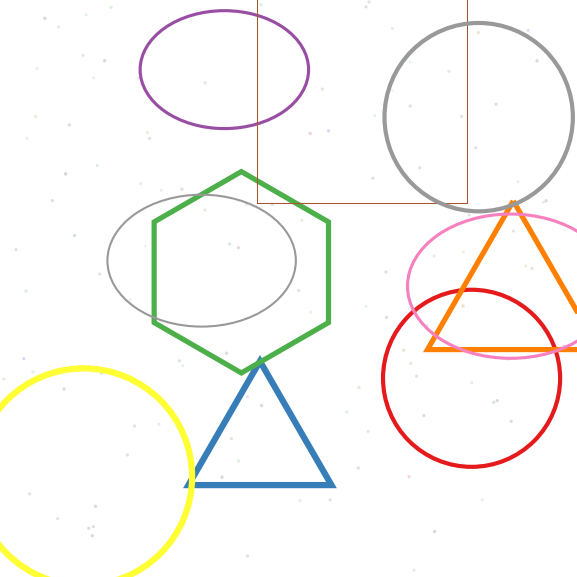[{"shape": "circle", "thickness": 2, "radius": 0.77, "center": [0.817, 0.344]}, {"shape": "triangle", "thickness": 3, "radius": 0.71, "center": [0.45, 0.231]}, {"shape": "hexagon", "thickness": 2.5, "radius": 0.87, "center": [0.418, 0.528]}, {"shape": "oval", "thickness": 1.5, "radius": 0.73, "center": [0.389, 0.879]}, {"shape": "triangle", "thickness": 2.5, "radius": 0.86, "center": [0.889, 0.48]}, {"shape": "circle", "thickness": 3, "radius": 0.94, "center": [0.145, 0.173]}, {"shape": "square", "thickness": 0.5, "radius": 0.91, "center": [0.627, 0.829]}, {"shape": "oval", "thickness": 1.5, "radius": 0.89, "center": [0.884, 0.504]}, {"shape": "oval", "thickness": 1, "radius": 0.82, "center": [0.349, 0.548]}, {"shape": "circle", "thickness": 2, "radius": 0.82, "center": [0.829, 0.796]}]